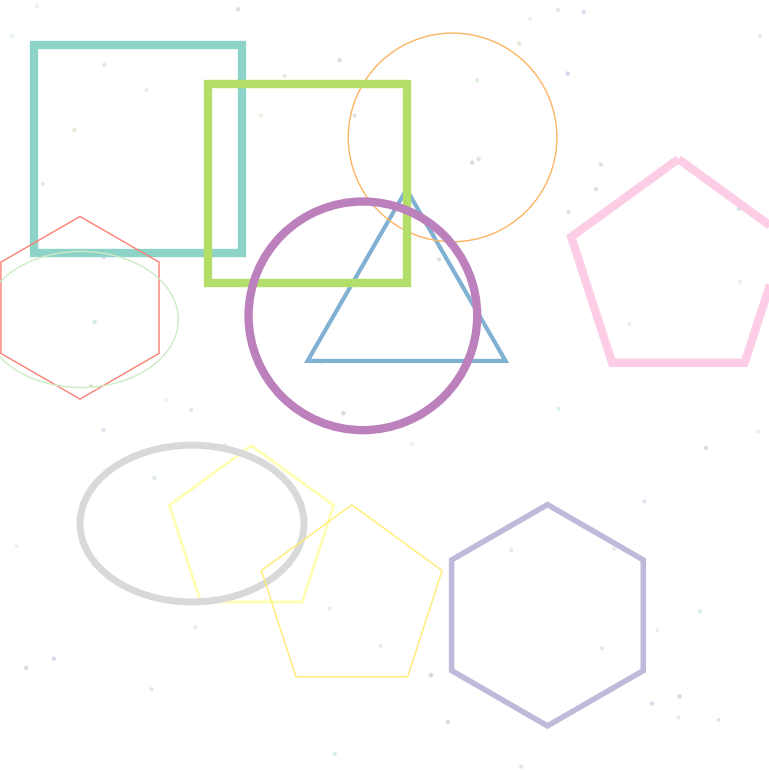[{"shape": "square", "thickness": 3, "radius": 0.68, "center": [0.179, 0.807]}, {"shape": "pentagon", "thickness": 1, "radius": 0.56, "center": [0.327, 0.309]}, {"shape": "hexagon", "thickness": 2, "radius": 0.72, "center": [0.711, 0.201]}, {"shape": "hexagon", "thickness": 0.5, "radius": 0.59, "center": [0.104, 0.6]}, {"shape": "triangle", "thickness": 1.5, "radius": 0.74, "center": [0.528, 0.606]}, {"shape": "circle", "thickness": 0.5, "radius": 0.68, "center": [0.588, 0.822]}, {"shape": "square", "thickness": 3, "radius": 0.65, "center": [0.399, 0.762]}, {"shape": "pentagon", "thickness": 3, "radius": 0.73, "center": [0.881, 0.647]}, {"shape": "oval", "thickness": 2.5, "radius": 0.73, "center": [0.249, 0.32]}, {"shape": "circle", "thickness": 3, "radius": 0.74, "center": [0.471, 0.59]}, {"shape": "oval", "thickness": 0.5, "radius": 0.63, "center": [0.105, 0.585]}, {"shape": "pentagon", "thickness": 0.5, "radius": 0.62, "center": [0.457, 0.221]}]